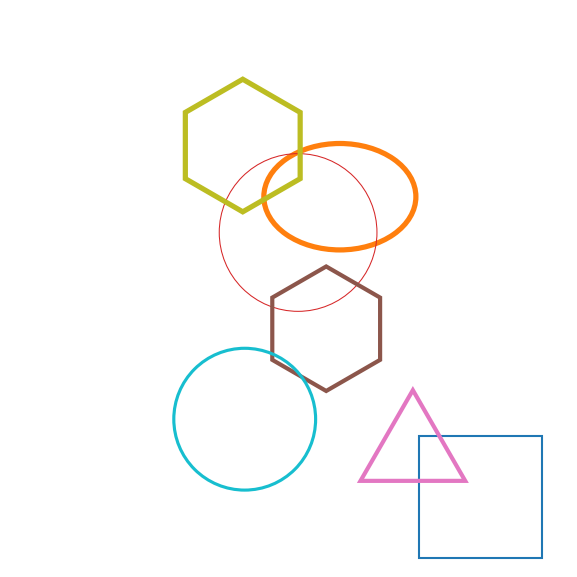[{"shape": "square", "thickness": 1, "radius": 0.53, "center": [0.832, 0.139]}, {"shape": "oval", "thickness": 2.5, "radius": 0.66, "center": [0.589, 0.659]}, {"shape": "circle", "thickness": 0.5, "radius": 0.68, "center": [0.516, 0.597]}, {"shape": "hexagon", "thickness": 2, "radius": 0.54, "center": [0.565, 0.43]}, {"shape": "triangle", "thickness": 2, "radius": 0.52, "center": [0.715, 0.219]}, {"shape": "hexagon", "thickness": 2.5, "radius": 0.57, "center": [0.42, 0.747]}, {"shape": "circle", "thickness": 1.5, "radius": 0.61, "center": [0.424, 0.273]}]